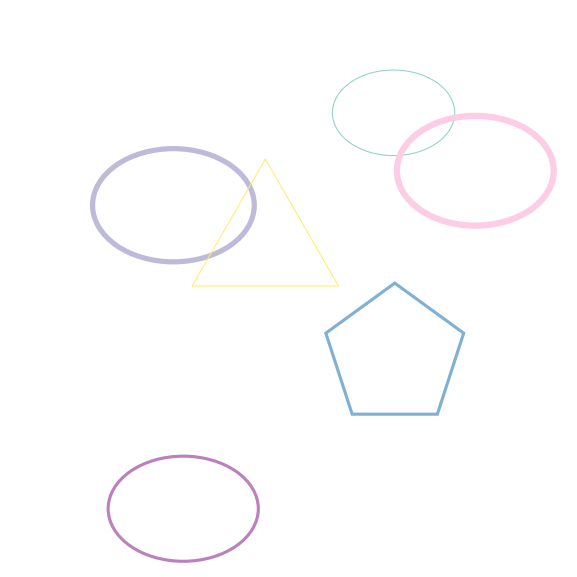[{"shape": "oval", "thickness": 0.5, "radius": 0.53, "center": [0.681, 0.804]}, {"shape": "oval", "thickness": 2.5, "radius": 0.7, "center": [0.3, 0.644]}, {"shape": "pentagon", "thickness": 1.5, "radius": 0.63, "center": [0.684, 0.383]}, {"shape": "oval", "thickness": 3, "radius": 0.68, "center": [0.823, 0.703]}, {"shape": "oval", "thickness": 1.5, "radius": 0.65, "center": [0.317, 0.118]}, {"shape": "triangle", "thickness": 0.5, "radius": 0.73, "center": [0.459, 0.577]}]